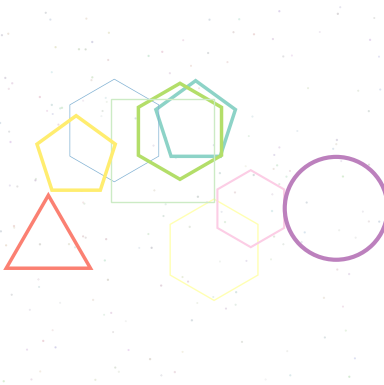[{"shape": "pentagon", "thickness": 2.5, "radius": 0.54, "center": [0.508, 0.682]}, {"shape": "hexagon", "thickness": 1, "radius": 0.66, "center": [0.556, 0.351]}, {"shape": "triangle", "thickness": 2.5, "radius": 0.63, "center": [0.126, 0.366]}, {"shape": "hexagon", "thickness": 0.5, "radius": 0.67, "center": [0.297, 0.661]}, {"shape": "hexagon", "thickness": 2.5, "radius": 0.62, "center": [0.467, 0.659]}, {"shape": "hexagon", "thickness": 1.5, "radius": 0.5, "center": [0.651, 0.458]}, {"shape": "circle", "thickness": 3, "radius": 0.67, "center": [0.873, 0.459]}, {"shape": "square", "thickness": 1, "radius": 0.67, "center": [0.422, 0.61]}, {"shape": "pentagon", "thickness": 2.5, "radius": 0.53, "center": [0.198, 0.593]}]